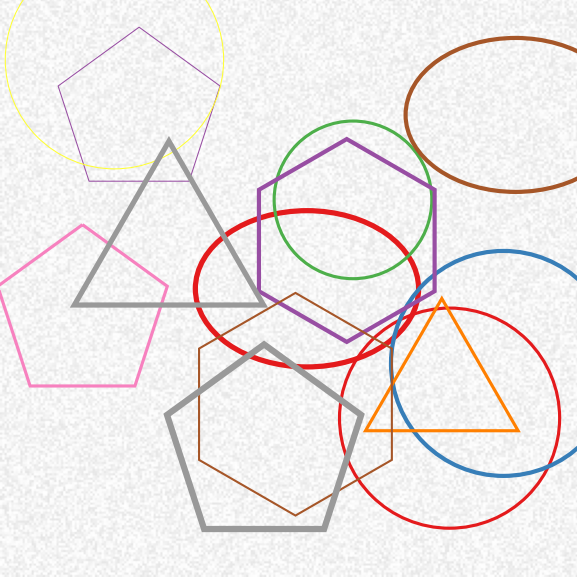[{"shape": "oval", "thickness": 2.5, "radius": 0.97, "center": [0.532, 0.499]}, {"shape": "circle", "thickness": 1.5, "radius": 0.95, "center": [0.778, 0.275]}, {"shape": "circle", "thickness": 2, "radius": 0.97, "center": [0.872, 0.37]}, {"shape": "circle", "thickness": 1.5, "radius": 0.68, "center": [0.611, 0.653]}, {"shape": "hexagon", "thickness": 2, "radius": 0.88, "center": [0.6, 0.583]}, {"shape": "pentagon", "thickness": 0.5, "radius": 0.74, "center": [0.241, 0.805]}, {"shape": "triangle", "thickness": 1.5, "radius": 0.76, "center": [0.765, 0.33]}, {"shape": "circle", "thickness": 0.5, "radius": 0.95, "center": [0.198, 0.896]}, {"shape": "hexagon", "thickness": 1, "radius": 0.96, "center": [0.512, 0.299]}, {"shape": "oval", "thickness": 2, "radius": 0.95, "center": [0.893, 0.8]}, {"shape": "pentagon", "thickness": 1.5, "radius": 0.77, "center": [0.143, 0.456]}, {"shape": "pentagon", "thickness": 3, "radius": 0.88, "center": [0.457, 0.226]}, {"shape": "triangle", "thickness": 2.5, "radius": 0.95, "center": [0.293, 0.566]}]